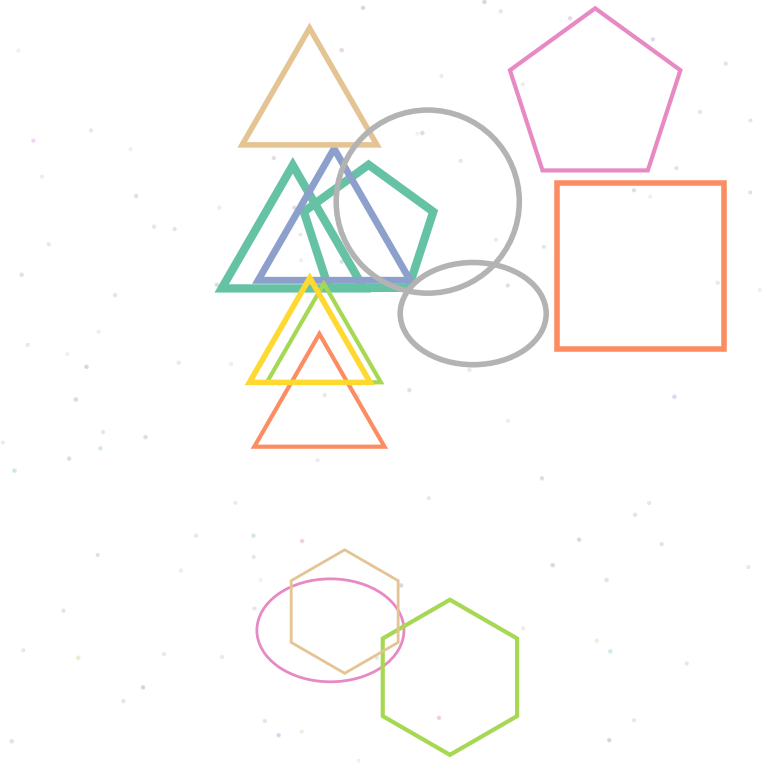[{"shape": "pentagon", "thickness": 3, "radius": 0.44, "center": [0.479, 0.698]}, {"shape": "triangle", "thickness": 3, "radius": 0.53, "center": [0.38, 0.679]}, {"shape": "square", "thickness": 2, "radius": 0.54, "center": [0.832, 0.655]}, {"shape": "triangle", "thickness": 1.5, "radius": 0.49, "center": [0.415, 0.469]}, {"shape": "triangle", "thickness": 2.5, "radius": 0.57, "center": [0.434, 0.693]}, {"shape": "oval", "thickness": 1, "radius": 0.48, "center": [0.429, 0.181]}, {"shape": "pentagon", "thickness": 1.5, "radius": 0.58, "center": [0.773, 0.873]}, {"shape": "triangle", "thickness": 1.5, "radius": 0.43, "center": [0.421, 0.546]}, {"shape": "hexagon", "thickness": 1.5, "radius": 0.5, "center": [0.584, 0.12]}, {"shape": "triangle", "thickness": 2, "radius": 0.45, "center": [0.402, 0.549]}, {"shape": "triangle", "thickness": 2, "radius": 0.51, "center": [0.402, 0.862]}, {"shape": "hexagon", "thickness": 1, "radius": 0.4, "center": [0.448, 0.206]}, {"shape": "oval", "thickness": 2, "radius": 0.47, "center": [0.615, 0.593]}, {"shape": "circle", "thickness": 2, "radius": 0.59, "center": [0.556, 0.738]}]